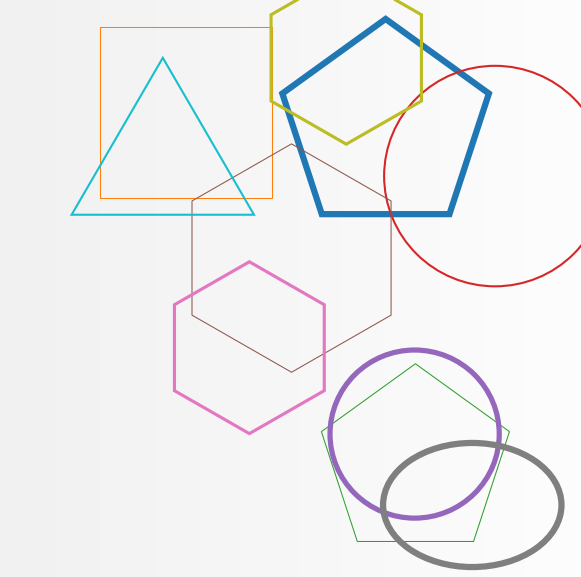[{"shape": "pentagon", "thickness": 3, "radius": 0.93, "center": [0.663, 0.779]}, {"shape": "square", "thickness": 0.5, "radius": 0.74, "center": [0.32, 0.804]}, {"shape": "pentagon", "thickness": 0.5, "radius": 0.85, "center": [0.715, 0.199]}, {"shape": "circle", "thickness": 1, "radius": 0.95, "center": [0.852, 0.694]}, {"shape": "circle", "thickness": 2.5, "radius": 0.73, "center": [0.713, 0.248]}, {"shape": "hexagon", "thickness": 0.5, "radius": 0.99, "center": [0.502, 0.552]}, {"shape": "hexagon", "thickness": 1.5, "radius": 0.74, "center": [0.429, 0.397]}, {"shape": "oval", "thickness": 3, "radius": 0.77, "center": [0.813, 0.125]}, {"shape": "hexagon", "thickness": 1.5, "radius": 0.75, "center": [0.596, 0.899]}, {"shape": "triangle", "thickness": 1, "radius": 0.91, "center": [0.28, 0.718]}]